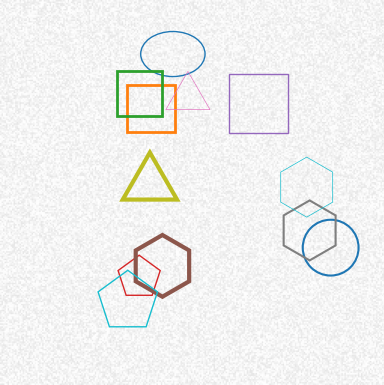[{"shape": "circle", "thickness": 1.5, "radius": 0.36, "center": [0.859, 0.357]}, {"shape": "oval", "thickness": 1, "radius": 0.42, "center": [0.449, 0.86]}, {"shape": "square", "thickness": 2, "radius": 0.31, "center": [0.392, 0.719]}, {"shape": "square", "thickness": 2, "radius": 0.29, "center": [0.362, 0.757]}, {"shape": "pentagon", "thickness": 1, "radius": 0.29, "center": [0.361, 0.28]}, {"shape": "square", "thickness": 1, "radius": 0.38, "center": [0.671, 0.731]}, {"shape": "hexagon", "thickness": 3, "radius": 0.4, "center": [0.422, 0.309]}, {"shape": "triangle", "thickness": 0.5, "radius": 0.33, "center": [0.488, 0.748]}, {"shape": "hexagon", "thickness": 1.5, "radius": 0.39, "center": [0.804, 0.402]}, {"shape": "triangle", "thickness": 3, "radius": 0.41, "center": [0.389, 0.522]}, {"shape": "pentagon", "thickness": 1, "radius": 0.41, "center": [0.332, 0.217]}, {"shape": "hexagon", "thickness": 0.5, "radius": 0.39, "center": [0.797, 0.514]}]